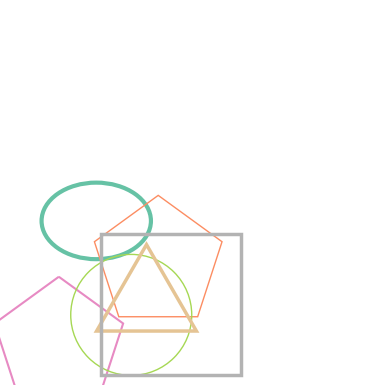[{"shape": "oval", "thickness": 3, "radius": 0.71, "center": [0.25, 0.426]}, {"shape": "pentagon", "thickness": 1, "radius": 0.87, "center": [0.411, 0.318]}, {"shape": "pentagon", "thickness": 1.5, "radius": 0.88, "center": [0.153, 0.106]}, {"shape": "circle", "thickness": 1, "radius": 0.79, "center": [0.341, 0.182]}, {"shape": "triangle", "thickness": 2.5, "radius": 0.75, "center": [0.381, 0.215]}, {"shape": "square", "thickness": 2.5, "radius": 0.91, "center": [0.444, 0.208]}]